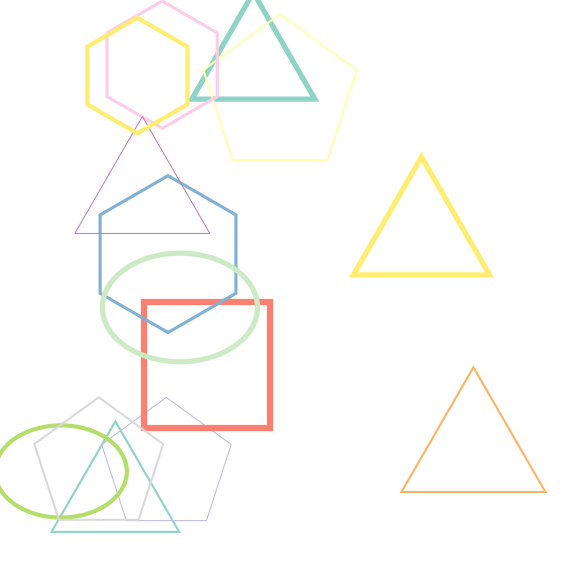[{"shape": "triangle", "thickness": 2.5, "radius": 0.62, "center": [0.439, 0.889]}, {"shape": "triangle", "thickness": 1, "radius": 0.64, "center": [0.2, 0.142]}, {"shape": "pentagon", "thickness": 1, "radius": 0.7, "center": [0.485, 0.835]}, {"shape": "pentagon", "thickness": 0.5, "radius": 0.59, "center": [0.288, 0.193]}, {"shape": "square", "thickness": 3, "radius": 0.55, "center": [0.358, 0.368]}, {"shape": "hexagon", "thickness": 1.5, "radius": 0.68, "center": [0.291, 0.559]}, {"shape": "triangle", "thickness": 1, "radius": 0.72, "center": [0.82, 0.219]}, {"shape": "oval", "thickness": 2, "radius": 0.57, "center": [0.106, 0.183]}, {"shape": "hexagon", "thickness": 1.5, "radius": 0.55, "center": [0.281, 0.887]}, {"shape": "pentagon", "thickness": 1, "radius": 0.59, "center": [0.171, 0.194]}, {"shape": "triangle", "thickness": 0.5, "radius": 0.68, "center": [0.246, 0.662]}, {"shape": "oval", "thickness": 2.5, "radius": 0.67, "center": [0.312, 0.467]}, {"shape": "hexagon", "thickness": 2, "radius": 0.5, "center": [0.238, 0.868]}, {"shape": "triangle", "thickness": 2.5, "radius": 0.68, "center": [0.73, 0.591]}]